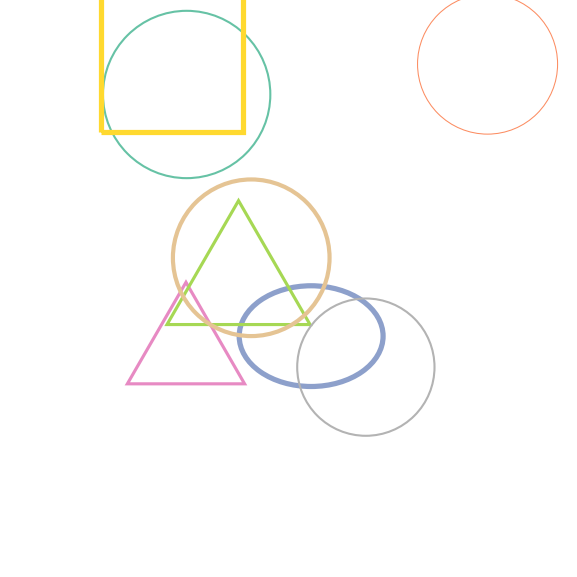[{"shape": "circle", "thickness": 1, "radius": 0.72, "center": [0.323, 0.836]}, {"shape": "circle", "thickness": 0.5, "radius": 0.61, "center": [0.844, 0.888]}, {"shape": "oval", "thickness": 2.5, "radius": 0.62, "center": [0.539, 0.417]}, {"shape": "triangle", "thickness": 1.5, "radius": 0.59, "center": [0.322, 0.393]}, {"shape": "triangle", "thickness": 1.5, "radius": 0.72, "center": [0.413, 0.509]}, {"shape": "square", "thickness": 2.5, "radius": 0.61, "center": [0.297, 0.894]}, {"shape": "circle", "thickness": 2, "radius": 0.68, "center": [0.435, 0.553]}, {"shape": "circle", "thickness": 1, "radius": 0.59, "center": [0.634, 0.363]}]